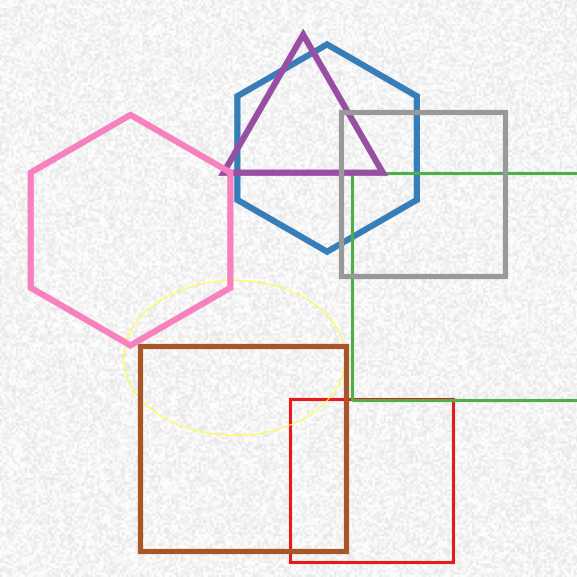[{"shape": "square", "thickness": 1.5, "radius": 0.7, "center": [0.643, 0.167]}, {"shape": "hexagon", "thickness": 3, "radius": 0.9, "center": [0.566, 0.743]}, {"shape": "square", "thickness": 1.5, "radius": 0.98, "center": [0.806, 0.503]}, {"shape": "triangle", "thickness": 3, "radius": 0.8, "center": [0.525, 0.78]}, {"shape": "oval", "thickness": 0.5, "radius": 0.96, "center": [0.406, 0.379]}, {"shape": "square", "thickness": 2.5, "radius": 0.89, "center": [0.421, 0.223]}, {"shape": "hexagon", "thickness": 3, "radius": 1.0, "center": [0.226, 0.601]}, {"shape": "square", "thickness": 2.5, "radius": 0.71, "center": [0.733, 0.664]}]